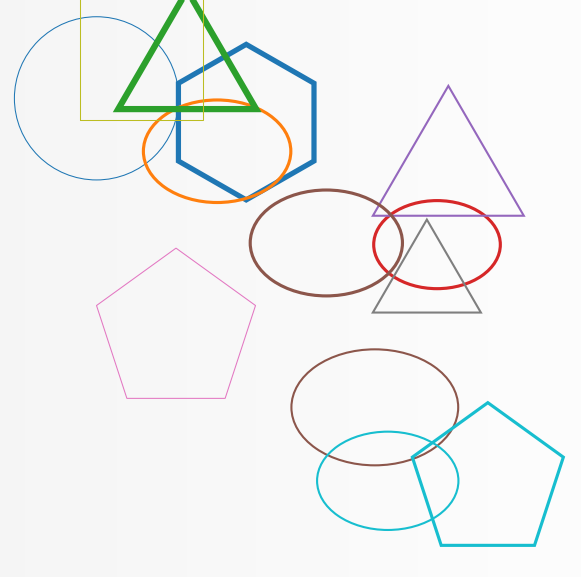[{"shape": "hexagon", "thickness": 2.5, "radius": 0.67, "center": [0.424, 0.788]}, {"shape": "circle", "thickness": 0.5, "radius": 0.71, "center": [0.166, 0.829]}, {"shape": "oval", "thickness": 1.5, "radius": 0.63, "center": [0.374, 0.737]}, {"shape": "triangle", "thickness": 3, "radius": 0.68, "center": [0.322, 0.879]}, {"shape": "oval", "thickness": 1.5, "radius": 0.54, "center": [0.752, 0.576]}, {"shape": "triangle", "thickness": 1, "radius": 0.75, "center": [0.771, 0.701]}, {"shape": "oval", "thickness": 1.5, "radius": 0.65, "center": [0.561, 0.578]}, {"shape": "oval", "thickness": 1, "radius": 0.72, "center": [0.645, 0.294]}, {"shape": "pentagon", "thickness": 0.5, "radius": 0.72, "center": [0.303, 0.426]}, {"shape": "triangle", "thickness": 1, "radius": 0.54, "center": [0.734, 0.512]}, {"shape": "square", "thickness": 0.5, "radius": 0.53, "center": [0.244, 0.896]}, {"shape": "pentagon", "thickness": 1.5, "radius": 0.68, "center": [0.839, 0.165]}, {"shape": "oval", "thickness": 1, "radius": 0.61, "center": [0.667, 0.167]}]